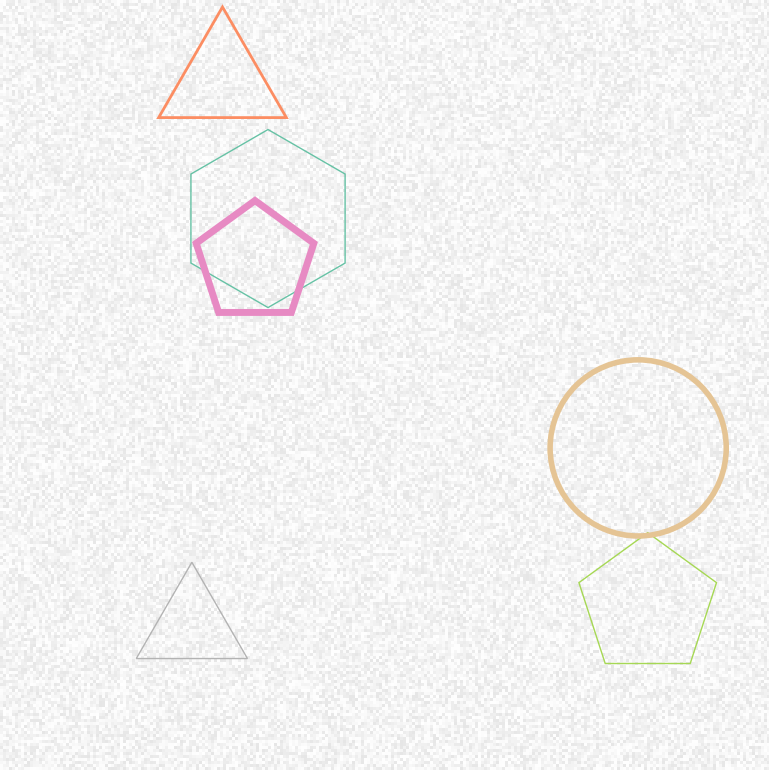[{"shape": "hexagon", "thickness": 0.5, "radius": 0.58, "center": [0.348, 0.716]}, {"shape": "triangle", "thickness": 1, "radius": 0.48, "center": [0.289, 0.895]}, {"shape": "pentagon", "thickness": 2.5, "radius": 0.4, "center": [0.331, 0.659]}, {"shape": "pentagon", "thickness": 0.5, "radius": 0.47, "center": [0.841, 0.214]}, {"shape": "circle", "thickness": 2, "radius": 0.57, "center": [0.829, 0.418]}, {"shape": "triangle", "thickness": 0.5, "radius": 0.42, "center": [0.249, 0.186]}]